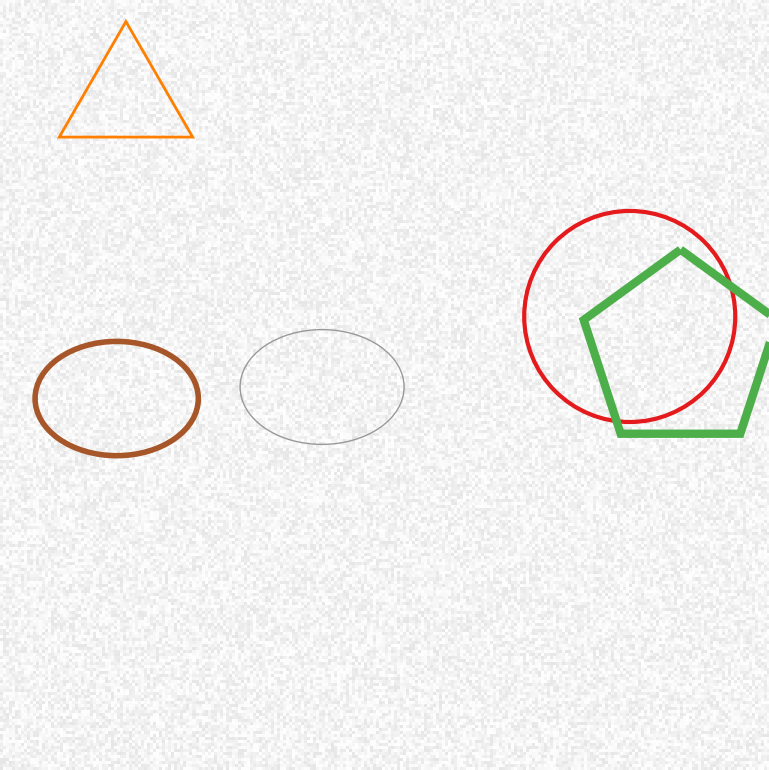[{"shape": "circle", "thickness": 1.5, "radius": 0.69, "center": [0.818, 0.589]}, {"shape": "pentagon", "thickness": 3, "radius": 0.66, "center": [0.884, 0.544]}, {"shape": "triangle", "thickness": 1, "radius": 0.5, "center": [0.164, 0.872]}, {"shape": "oval", "thickness": 2, "radius": 0.53, "center": [0.152, 0.482]}, {"shape": "oval", "thickness": 0.5, "radius": 0.53, "center": [0.418, 0.497]}]